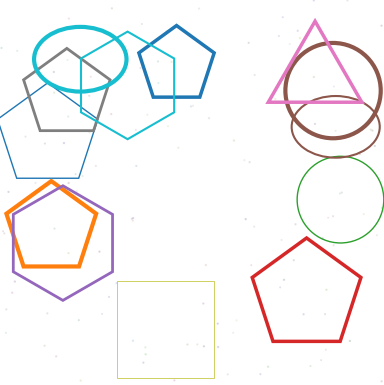[{"shape": "pentagon", "thickness": 1, "radius": 0.68, "center": [0.124, 0.648]}, {"shape": "pentagon", "thickness": 2.5, "radius": 0.51, "center": [0.459, 0.831]}, {"shape": "pentagon", "thickness": 3, "radius": 0.61, "center": [0.133, 0.407]}, {"shape": "circle", "thickness": 1, "radius": 0.56, "center": [0.884, 0.481]}, {"shape": "pentagon", "thickness": 2.5, "radius": 0.74, "center": [0.796, 0.233]}, {"shape": "hexagon", "thickness": 2, "radius": 0.74, "center": [0.163, 0.369]}, {"shape": "circle", "thickness": 3, "radius": 0.62, "center": [0.865, 0.765]}, {"shape": "oval", "thickness": 1.5, "radius": 0.57, "center": [0.872, 0.671]}, {"shape": "triangle", "thickness": 2.5, "radius": 0.7, "center": [0.818, 0.805]}, {"shape": "pentagon", "thickness": 2, "radius": 0.59, "center": [0.174, 0.756]}, {"shape": "square", "thickness": 0.5, "radius": 0.63, "center": [0.43, 0.145]}, {"shape": "oval", "thickness": 3, "radius": 0.6, "center": [0.209, 0.846]}, {"shape": "hexagon", "thickness": 1.5, "radius": 0.7, "center": [0.331, 0.778]}]